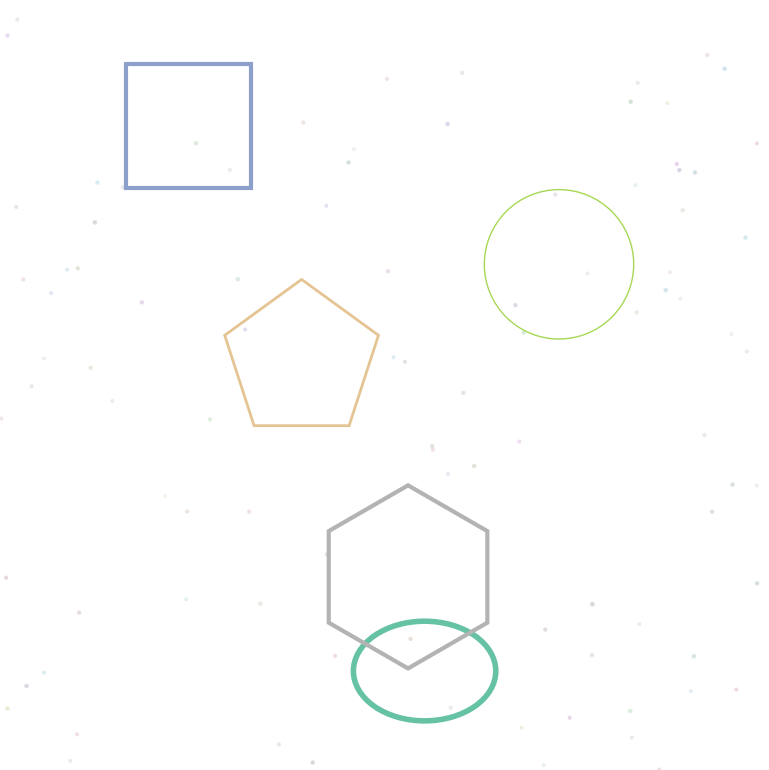[{"shape": "oval", "thickness": 2, "radius": 0.46, "center": [0.551, 0.129]}, {"shape": "square", "thickness": 1.5, "radius": 0.4, "center": [0.245, 0.836]}, {"shape": "circle", "thickness": 0.5, "radius": 0.49, "center": [0.726, 0.657]}, {"shape": "pentagon", "thickness": 1, "radius": 0.52, "center": [0.392, 0.532]}, {"shape": "hexagon", "thickness": 1.5, "radius": 0.59, "center": [0.53, 0.251]}]